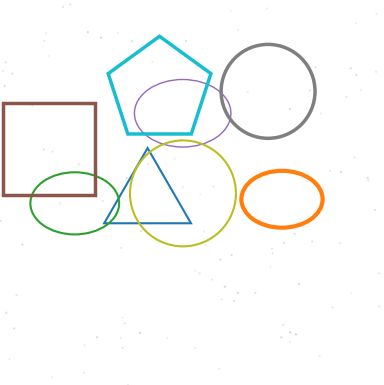[{"shape": "triangle", "thickness": 1.5, "radius": 0.65, "center": [0.383, 0.485]}, {"shape": "oval", "thickness": 3, "radius": 0.53, "center": [0.732, 0.483]}, {"shape": "oval", "thickness": 1.5, "radius": 0.58, "center": [0.194, 0.472]}, {"shape": "oval", "thickness": 1, "radius": 0.63, "center": [0.474, 0.706]}, {"shape": "square", "thickness": 2.5, "radius": 0.6, "center": [0.128, 0.612]}, {"shape": "circle", "thickness": 2.5, "radius": 0.61, "center": [0.696, 0.763]}, {"shape": "circle", "thickness": 1.5, "radius": 0.69, "center": [0.475, 0.498]}, {"shape": "pentagon", "thickness": 2.5, "radius": 0.7, "center": [0.414, 0.765]}]